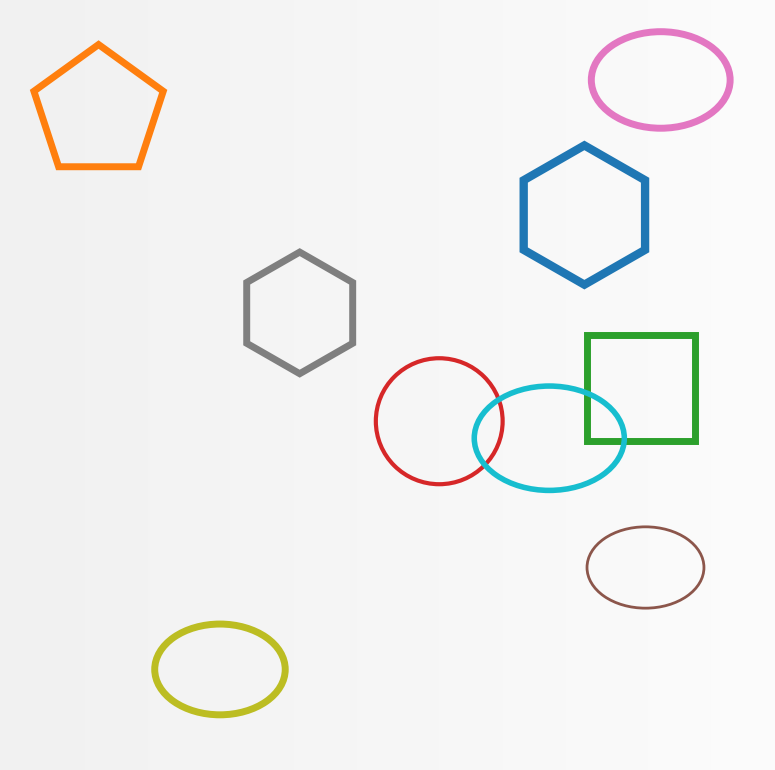[{"shape": "hexagon", "thickness": 3, "radius": 0.45, "center": [0.754, 0.721]}, {"shape": "pentagon", "thickness": 2.5, "radius": 0.44, "center": [0.127, 0.854]}, {"shape": "square", "thickness": 2.5, "radius": 0.35, "center": [0.827, 0.496]}, {"shape": "circle", "thickness": 1.5, "radius": 0.41, "center": [0.567, 0.453]}, {"shape": "oval", "thickness": 1, "radius": 0.38, "center": [0.833, 0.263]}, {"shape": "oval", "thickness": 2.5, "radius": 0.45, "center": [0.853, 0.896]}, {"shape": "hexagon", "thickness": 2.5, "radius": 0.39, "center": [0.387, 0.594]}, {"shape": "oval", "thickness": 2.5, "radius": 0.42, "center": [0.284, 0.131]}, {"shape": "oval", "thickness": 2, "radius": 0.48, "center": [0.709, 0.431]}]